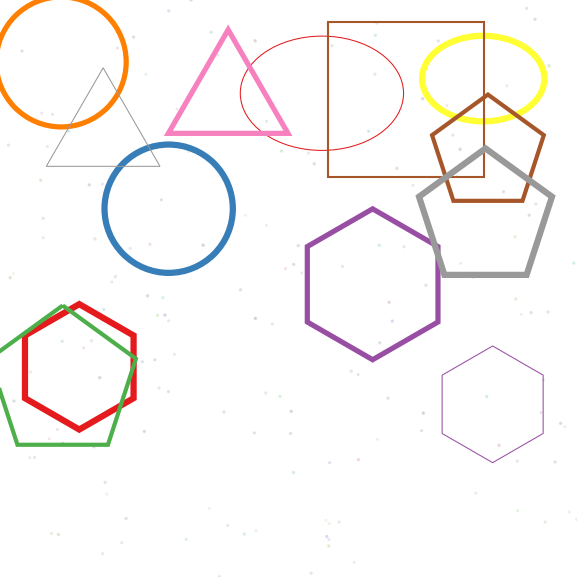[{"shape": "oval", "thickness": 0.5, "radius": 0.71, "center": [0.557, 0.838]}, {"shape": "hexagon", "thickness": 3, "radius": 0.54, "center": [0.137, 0.364]}, {"shape": "circle", "thickness": 3, "radius": 0.56, "center": [0.292, 0.638]}, {"shape": "pentagon", "thickness": 2, "radius": 0.67, "center": [0.109, 0.337]}, {"shape": "hexagon", "thickness": 2.5, "radius": 0.65, "center": [0.645, 0.507]}, {"shape": "hexagon", "thickness": 0.5, "radius": 0.51, "center": [0.853, 0.299]}, {"shape": "circle", "thickness": 2.5, "radius": 0.56, "center": [0.106, 0.892]}, {"shape": "oval", "thickness": 3, "radius": 0.53, "center": [0.837, 0.863]}, {"shape": "square", "thickness": 1, "radius": 0.67, "center": [0.703, 0.827]}, {"shape": "pentagon", "thickness": 2, "radius": 0.51, "center": [0.845, 0.734]}, {"shape": "triangle", "thickness": 2.5, "radius": 0.6, "center": [0.395, 0.828]}, {"shape": "pentagon", "thickness": 3, "radius": 0.61, "center": [0.841, 0.621]}, {"shape": "triangle", "thickness": 0.5, "radius": 0.57, "center": [0.179, 0.768]}]